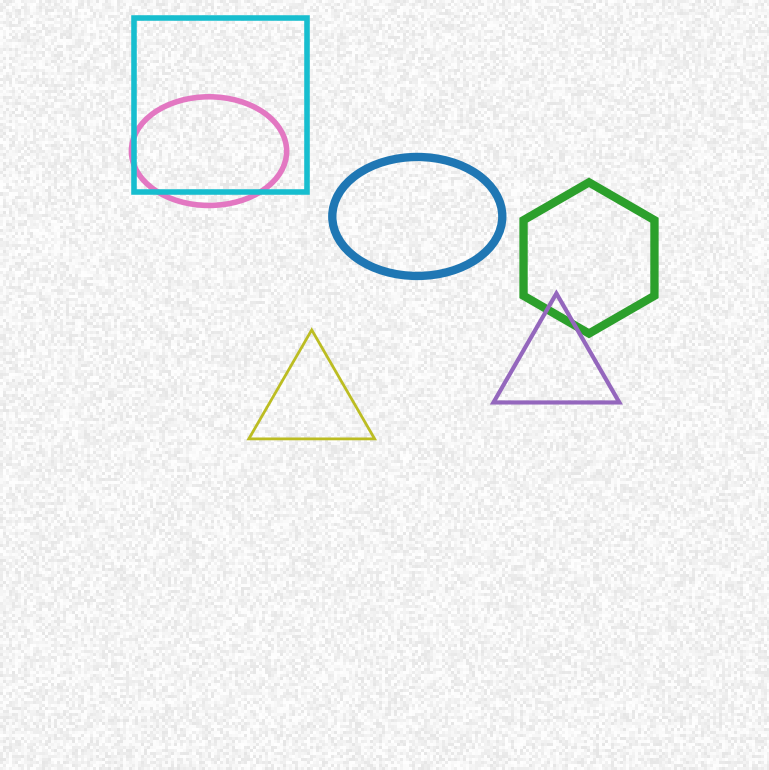[{"shape": "oval", "thickness": 3, "radius": 0.55, "center": [0.542, 0.719]}, {"shape": "hexagon", "thickness": 3, "radius": 0.49, "center": [0.765, 0.665]}, {"shape": "triangle", "thickness": 1.5, "radius": 0.47, "center": [0.723, 0.525]}, {"shape": "oval", "thickness": 2, "radius": 0.5, "center": [0.271, 0.804]}, {"shape": "triangle", "thickness": 1, "radius": 0.47, "center": [0.405, 0.477]}, {"shape": "square", "thickness": 2, "radius": 0.56, "center": [0.287, 0.864]}]